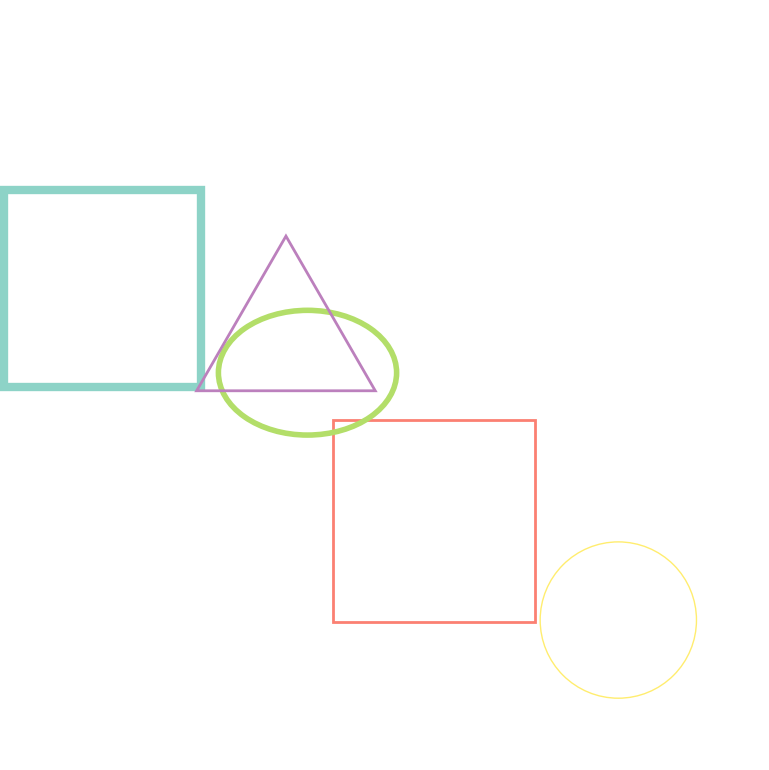[{"shape": "square", "thickness": 3, "radius": 0.64, "center": [0.133, 0.625]}, {"shape": "square", "thickness": 1, "radius": 0.66, "center": [0.564, 0.323]}, {"shape": "oval", "thickness": 2, "radius": 0.58, "center": [0.399, 0.516]}, {"shape": "triangle", "thickness": 1, "radius": 0.67, "center": [0.371, 0.559]}, {"shape": "circle", "thickness": 0.5, "radius": 0.51, "center": [0.803, 0.195]}]